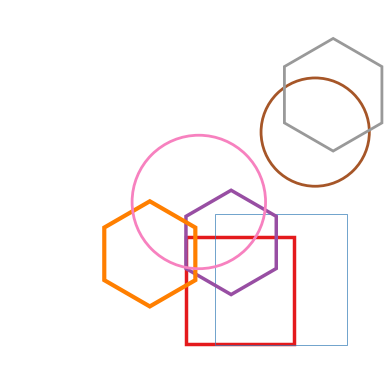[{"shape": "square", "thickness": 2.5, "radius": 0.7, "center": [0.623, 0.245]}, {"shape": "square", "thickness": 0.5, "radius": 0.86, "center": [0.73, 0.274]}, {"shape": "hexagon", "thickness": 2.5, "radius": 0.68, "center": [0.6, 0.37]}, {"shape": "hexagon", "thickness": 3, "radius": 0.68, "center": [0.389, 0.341]}, {"shape": "circle", "thickness": 2, "radius": 0.7, "center": [0.819, 0.657]}, {"shape": "circle", "thickness": 2, "radius": 0.87, "center": [0.516, 0.475]}, {"shape": "hexagon", "thickness": 2, "radius": 0.73, "center": [0.865, 0.754]}]